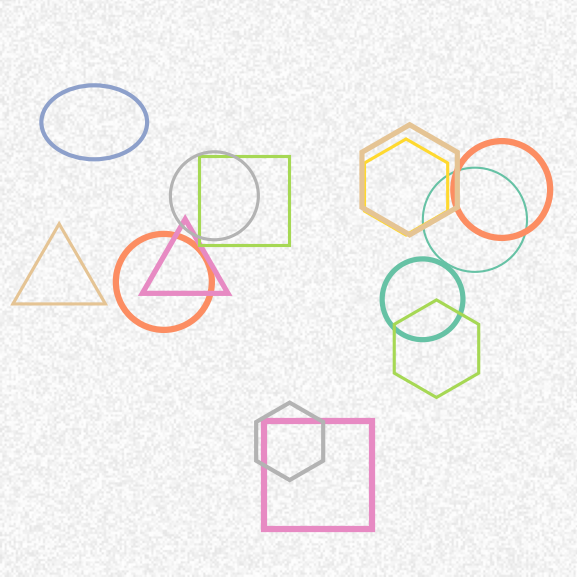[{"shape": "circle", "thickness": 2.5, "radius": 0.35, "center": [0.732, 0.481]}, {"shape": "circle", "thickness": 1, "radius": 0.45, "center": [0.822, 0.619]}, {"shape": "circle", "thickness": 3, "radius": 0.42, "center": [0.284, 0.511]}, {"shape": "circle", "thickness": 3, "radius": 0.42, "center": [0.869, 0.671]}, {"shape": "oval", "thickness": 2, "radius": 0.46, "center": [0.163, 0.787]}, {"shape": "triangle", "thickness": 2.5, "radius": 0.43, "center": [0.321, 0.534]}, {"shape": "square", "thickness": 3, "radius": 0.47, "center": [0.551, 0.176]}, {"shape": "square", "thickness": 1.5, "radius": 0.39, "center": [0.423, 0.652]}, {"shape": "hexagon", "thickness": 1.5, "radius": 0.42, "center": [0.756, 0.395]}, {"shape": "hexagon", "thickness": 1.5, "radius": 0.42, "center": [0.703, 0.675]}, {"shape": "hexagon", "thickness": 2.5, "radius": 0.48, "center": [0.709, 0.688]}, {"shape": "triangle", "thickness": 1.5, "radius": 0.46, "center": [0.102, 0.519]}, {"shape": "circle", "thickness": 1.5, "radius": 0.38, "center": [0.371, 0.66]}, {"shape": "hexagon", "thickness": 2, "radius": 0.34, "center": [0.502, 0.235]}]